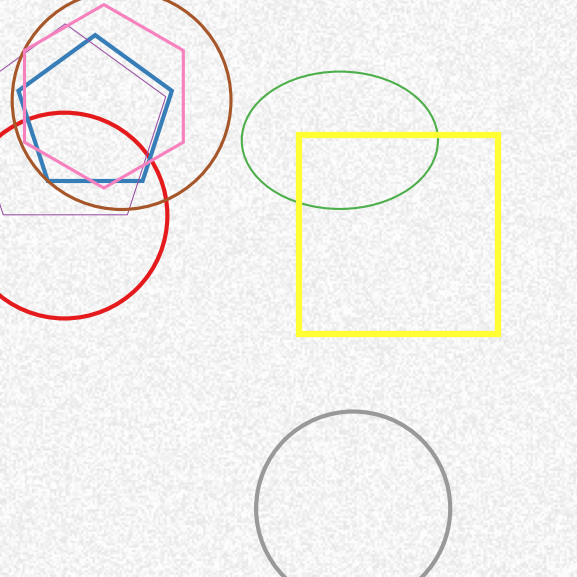[{"shape": "circle", "thickness": 2, "radius": 0.89, "center": [0.112, 0.626]}, {"shape": "pentagon", "thickness": 2, "radius": 0.7, "center": [0.165, 0.799]}, {"shape": "oval", "thickness": 1, "radius": 0.85, "center": [0.589, 0.756]}, {"shape": "pentagon", "thickness": 0.5, "radius": 0.91, "center": [0.113, 0.775]}, {"shape": "square", "thickness": 3, "radius": 0.86, "center": [0.69, 0.594]}, {"shape": "circle", "thickness": 1.5, "radius": 0.95, "center": [0.211, 0.826]}, {"shape": "hexagon", "thickness": 1.5, "radius": 0.79, "center": [0.18, 0.832]}, {"shape": "circle", "thickness": 2, "radius": 0.84, "center": [0.612, 0.119]}]